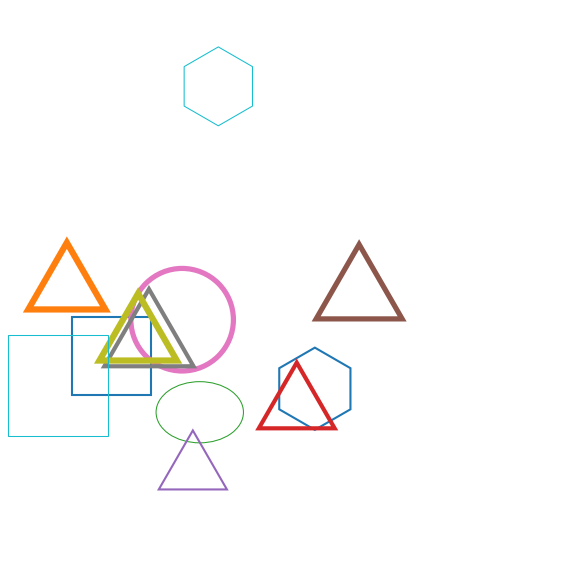[{"shape": "square", "thickness": 1, "radius": 0.34, "center": [0.193, 0.383]}, {"shape": "hexagon", "thickness": 1, "radius": 0.36, "center": [0.545, 0.326]}, {"shape": "triangle", "thickness": 3, "radius": 0.39, "center": [0.116, 0.502]}, {"shape": "oval", "thickness": 0.5, "radius": 0.38, "center": [0.346, 0.285]}, {"shape": "triangle", "thickness": 2, "radius": 0.38, "center": [0.514, 0.295]}, {"shape": "triangle", "thickness": 1, "radius": 0.34, "center": [0.334, 0.186]}, {"shape": "triangle", "thickness": 2.5, "radius": 0.43, "center": [0.622, 0.49]}, {"shape": "circle", "thickness": 2.5, "radius": 0.44, "center": [0.315, 0.446]}, {"shape": "triangle", "thickness": 2, "radius": 0.45, "center": [0.258, 0.409]}, {"shape": "triangle", "thickness": 3, "radius": 0.39, "center": [0.239, 0.414]}, {"shape": "hexagon", "thickness": 0.5, "radius": 0.34, "center": [0.378, 0.85]}, {"shape": "square", "thickness": 0.5, "radius": 0.43, "center": [0.1, 0.332]}]